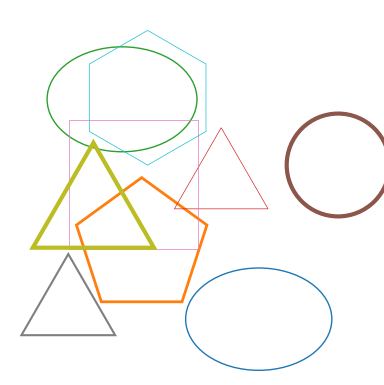[{"shape": "oval", "thickness": 1, "radius": 0.95, "center": [0.672, 0.171]}, {"shape": "pentagon", "thickness": 2, "radius": 0.89, "center": [0.368, 0.36]}, {"shape": "oval", "thickness": 1, "radius": 0.97, "center": [0.317, 0.742]}, {"shape": "triangle", "thickness": 0.5, "radius": 0.7, "center": [0.575, 0.528]}, {"shape": "circle", "thickness": 3, "radius": 0.67, "center": [0.878, 0.571]}, {"shape": "square", "thickness": 0.5, "radius": 0.83, "center": [0.347, 0.52]}, {"shape": "triangle", "thickness": 1.5, "radius": 0.7, "center": [0.177, 0.2]}, {"shape": "triangle", "thickness": 3, "radius": 0.91, "center": [0.243, 0.447]}, {"shape": "hexagon", "thickness": 0.5, "radius": 0.87, "center": [0.383, 0.746]}]